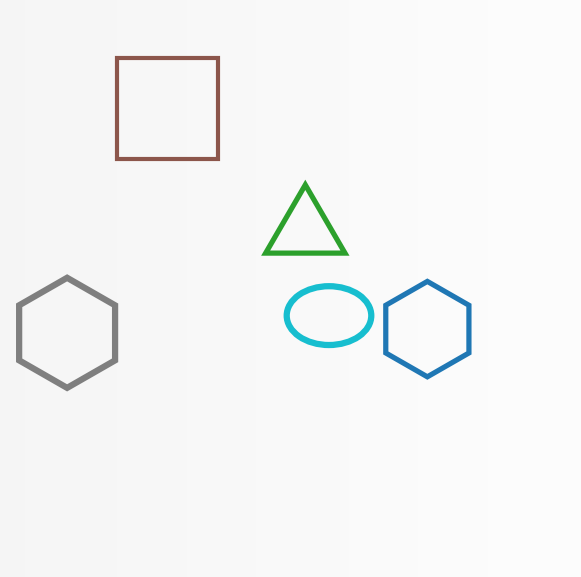[{"shape": "hexagon", "thickness": 2.5, "radius": 0.41, "center": [0.735, 0.429]}, {"shape": "triangle", "thickness": 2.5, "radius": 0.39, "center": [0.525, 0.6]}, {"shape": "square", "thickness": 2, "radius": 0.43, "center": [0.289, 0.812]}, {"shape": "hexagon", "thickness": 3, "radius": 0.48, "center": [0.115, 0.423]}, {"shape": "oval", "thickness": 3, "radius": 0.36, "center": [0.566, 0.453]}]